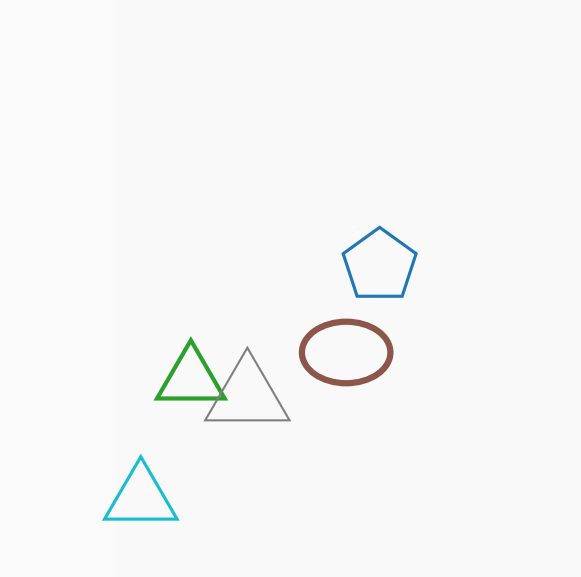[{"shape": "pentagon", "thickness": 1.5, "radius": 0.33, "center": [0.653, 0.54]}, {"shape": "triangle", "thickness": 2, "radius": 0.34, "center": [0.328, 0.343]}, {"shape": "oval", "thickness": 3, "radius": 0.38, "center": [0.596, 0.389]}, {"shape": "triangle", "thickness": 1, "radius": 0.42, "center": [0.426, 0.313]}, {"shape": "triangle", "thickness": 1.5, "radius": 0.36, "center": [0.242, 0.136]}]